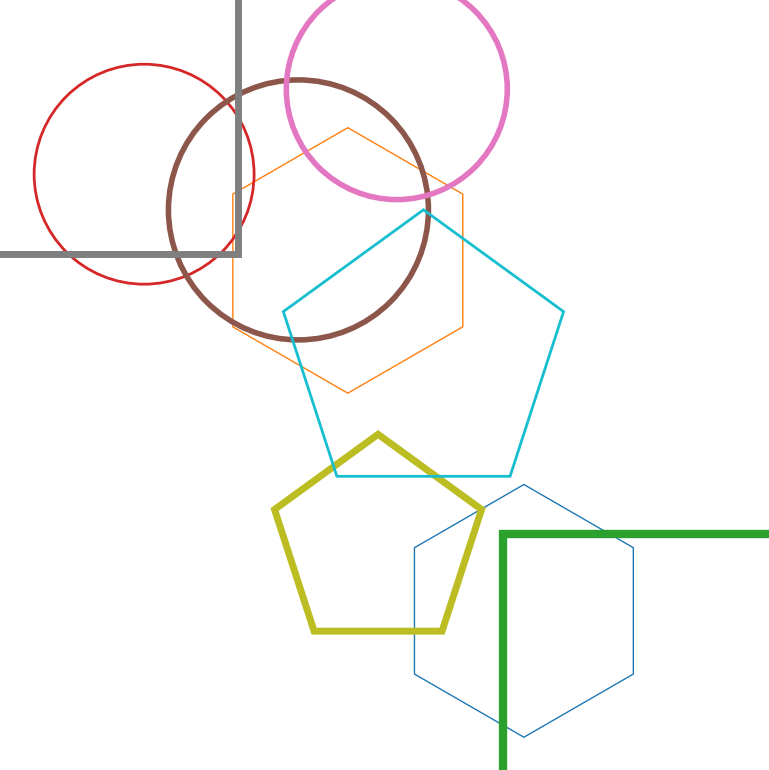[{"shape": "hexagon", "thickness": 0.5, "radius": 0.82, "center": [0.68, 0.207]}, {"shape": "hexagon", "thickness": 0.5, "radius": 0.86, "center": [0.452, 0.662]}, {"shape": "square", "thickness": 3, "radius": 0.99, "center": [0.851, 0.108]}, {"shape": "circle", "thickness": 1, "radius": 0.71, "center": [0.187, 0.774]}, {"shape": "circle", "thickness": 2, "radius": 0.84, "center": [0.388, 0.727]}, {"shape": "circle", "thickness": 2, "radius": 0.72, "center": [0.515, 0.884]}, {"shape": "square", "thickness": 2.5, "radius": 0.85, "center": [0.139, 0.841]}, {"shape": "pentagon", "thickness": 2.5, "radius": 0.71, "center": [0.491, 0.295]}, {"shape": "pentagon", "thickness": 1, "radius": 0.96, "center": [0.55, 0.536]}]